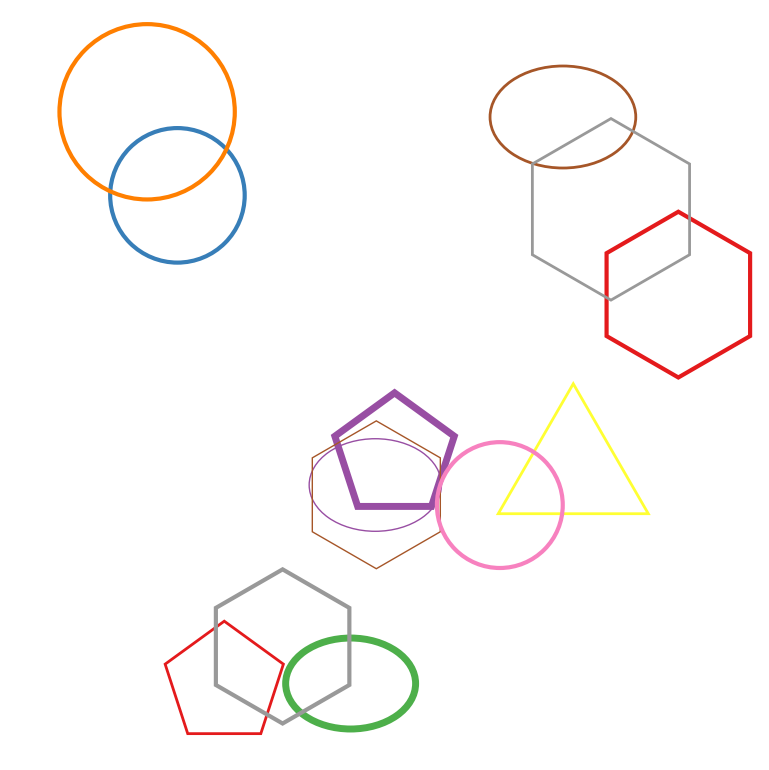[{"shape": "pentagon", "thickness": 1, "radius": 0.4, "center": [0.291, 0.113]}, {"shape": "hexagon", "thickness": 1.5, "radius": 0.54, "center": [0.881, 0.617]}, {"shape": "circle", "thickness": 1.5, "radius": 0.44, "center": [0.23, 0.746]}, {"shape": "oval", "thickness": 2.5, "radius": 0.42, "center": [0.455, 0.112]}, {"shape": "oval", "thickness": 0.5, "radius": 0.43, "center": [0.487, 0.37]}, {"shape": "pentagon", "thickness": 2.5, "radius": 0.41, "center": [0.512, 0.408]}, {"shape": "circle", "thickness": 1.5, "radius": 0.57, "center": [0.191, 0.855]}, {"shape": "triangle", "thickness": 1, "radius": 0.56, "center": [0.744, 0.389]}, {"shape": "oval", "thickness": 1, "radius": 0.47, "center": [0.731, 0.848]}, {"shape": "hexagon", "thickness": 0.5, "radius": 0.48, "center": [0.489, 0.357]}, {"shape": "circle", "thickness": 1.5, "radius": 0.41, "center": [0.649, 0.344]}, {"shape": "hexagon", "thickness": 1.5, "radius": 0.5, "center": [0.367, 0.16]}, {"shape": "hexagon", "thickness": 1, "radius": 0.59, "center": [0.793, 0.728]}]